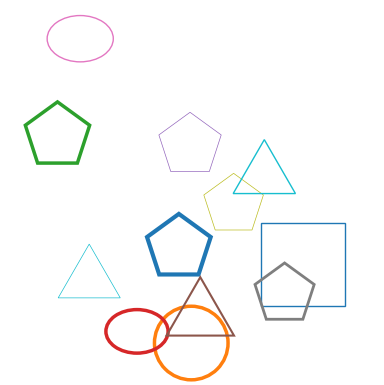[{"shape": "square", "thickness": 1, "radius": 0.54, "center": [0.787, 0.313]}, {"shape": "pentagon", "thickness": 3, "radius": 0.43, "center": [0.465, 0.357]}, {"shape": "circle", "thickness": 2.5, "radius": 0.48, "center": [0.497, 0.109]}, {"shape": "pentagon", "thickness": 2.5, "radius": 0.44, "center": [0.149, 0.647]}, {"shape": "oval", "thickness": 2.5, "radius": 0.4, "center": [0.356, 0.139]}, {"shape": "pentagon", "thickness": 0.5, "radius": 0.43, "center": [0.494, 0.623]}, {"shape": "triangle", "thickness": 1.5, "radius": 0.51, "center": [0.52, 0.179]}, {"shape": "oval", "thickness": 1, "radius": 0.43, "center": [0.208, 0.899]}, {"shape": "pentagon", "thickness": 2, "radius": 0.4, "center": [0.739, 0.236]}, {"shape": "pentagon", "thickness": 0.5, "radius": 0.41, "center": [0.607, 0.468]}, {"shape": "triangle", "thickness": 1, "radius": 0.47, "center": [0.687, 0.544]}, {"shape": "triangle", "thickness": 0.5, "radius": 0.47, "center": [0.232, 0.273]}]